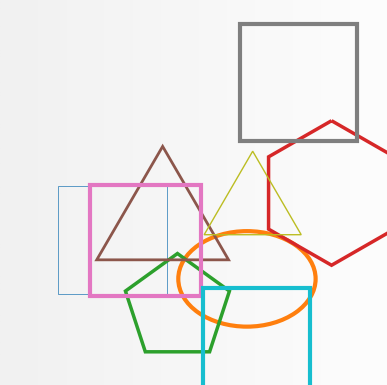[{"shape": "square", "thickness": 0.5, "radius": 0.7, "center": [0.29, 0.377]}, {"shape": "oval", "thickness": 3, "radius": 0.89, "center": [0.637, 0.276]}, {"shape": "pentagon", "thickness": 2.5, "radius": 0.71, "center": [0.458, 0.2]}, {"shape": "hexagon", "thickness": 2.5, "radius": 0.94, "center": [0.856, 0.499]}, {"shape": "triangle", "thickness": 2, "radius": 0.98, "center": [0.42, 0.423]}, {"shape": "square", "thickness": 3, "radius": 0.72, "center": [0.376, 0.375]}, {"shape": "square", "thickness": 3, "radius": 0.76, "center": [0.77, 0.785]}, {"shape": "triangle", "thickness": 1, "radius": 0.72, "center": [0.652, 0.463]}, {"shape": "square", "thickness": 3, "radius": 0.69, "center": [0.663, 0.114]}]